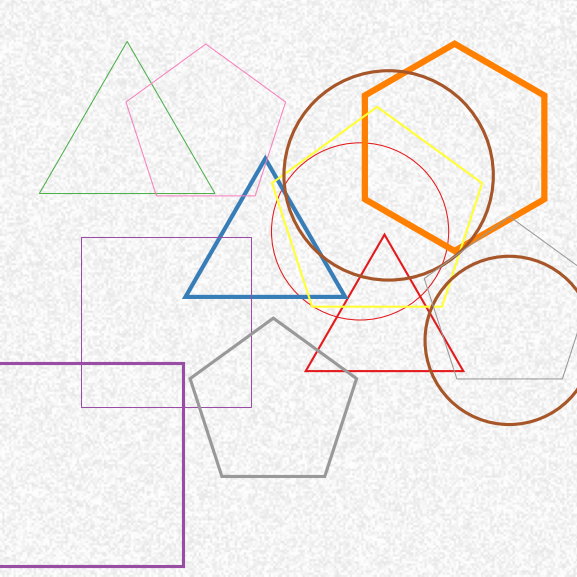[{"shape": "triangle", "thickness": 1, "radius": 0.79, "center": [0.666, 0.435]}, {"shape": "circle", "thickness": 0.5, "radius": 0.77, "center": [0.624, 0.598]}, {"shape": "triangle", "thickness": 2, "radius": 0.8, "center": [0.459, 0.565]}, {"shape": "triangle", "thickness": 0.5, "radius": 0.88, "center": [0.22, 0.752]}, {"shape": "square", "thickness": 0.5, "radius": 0.74, "center": [0.287, 0.441]}, {"shape": "square", "thickness": 1.5, "radius": 0.88, "center": [0.141, 0.195]}, {"shape": "hexagon", "thickness": 3, "radius": 0.9, "center": [0.787, 0.744]}, {"shape": "pentagon", "thickness": 1, "radius": 0.96, "center": [0.653, 0.623]}, {"shape": "circle", "thickness": 1.5, "radius": 0.91, "center": [0.673, 0.695]}, {"shape": "circle", "thickness": 1.5, "radius": 0.73, "center": [0.882, 0.41]}, {"shape": "pentagon", "thickness": 0.5, "radius": 0.73, "center": [0.356, 0.778]}, {"shape": "pentagon", "thickness": 0.5, "radius": 0.78, "center": [0.882, 0.469]}, {"shape": "pentagon", "thickness": 1.5, "radius": 0.76, "center": [0.473, 0.297]}]